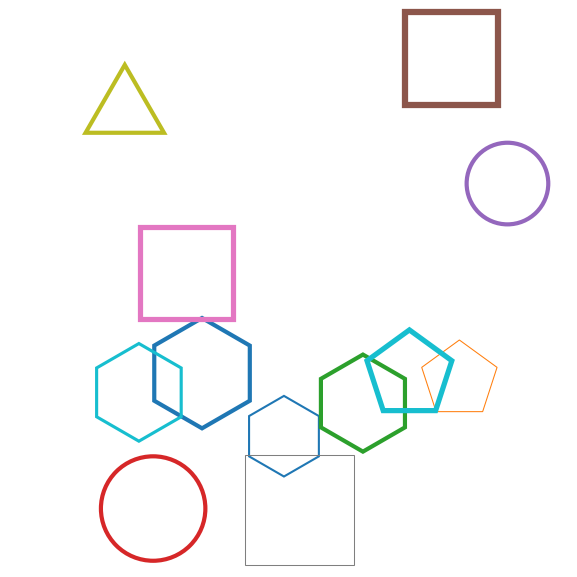[{"shape": "hexagon", "thickness": 1, "radius": 0.35, "center": [0.492, 0.244]}, {"shape": "hexagon", "thickness": 2, "radius": 0.48, "center": [0.35, 0.353]}, {"shape": "pentagon", "thickness": 0.5, "radius": 0.34, "center": [0.795, 0.342]}, {"shape": "hexagon", "thickness": 2, "radius": 0.42, "center": [0.628, 0.301]}, {"shape": "circle", "thickness": 2, "radius": 0.45, "center": [0.265, 0.119]}, {"shape": "circle", "thickness": 2, "radius": 0.35, "center": [0.879, 0.681]}, {"shape": "square", "thickness": 3, "radius": 0.4, "center": [0.782, 0.898]}, {"shape": "square", "thickness": 2.5, "radius": 0.4, "center": [0.323, 0.527]}, {"shape": "square", "thickness": 0.5, "radius": 0.47, "center": [0.519, 0.116]}, {"shape": "triangle", "thickness": 2, "radius": 0.39, "center": [0.216, 0.808]}, {"shape": "hexagon", "thickness": 1.5, "radius": 0.42, "center": [0.241, 0.32]}, {"shape": "pentagon", "thickness": 2.5, "radius": 0.39, "center": [0.709, 0.351]}]